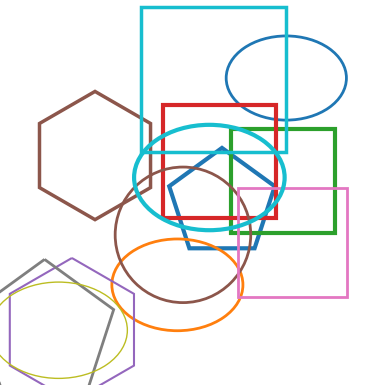[{"shape": "pentagon", "thickness": 3, "radius": 0.72, "center": [0.577, 0.472]}, {"shape": "oval", "thickness": 2, "radius": 0.78, "center": [0.744, 0.797]}, {"shape": "oval", "thickness": 2, "radius": 0.85, "center": [0.461, 0.26]}, {"shape": "square", "thickness": 3, "radius": 0.67, "center": [0.735, 0.53]}, {"shape": "square", "thickness": 3, "radius": 0.74, "center": [0.57, 0.58]}, {"shape": "hexagon", "thickness": 1.5, "radius": 0.93, "center": [0.187, 0.144]}, {"shape": "circle", "thickness": 2, "radius": 0.88, "center": [0.475, 0.39]}, {"shape": "hexagon", "thickness": 2.5, "radius": 0.83, "center": [0.247, 0.596]}, {"shape": "square", "thickness": 2, "radius": 0.7, "center": [0.76, 0.37]}, {"shape": "pentagon", "thickness": 2, "radius": 0.94, "center": [0.116, 0.138]}, {"shape": "oval", "thickness": 1, "radius": 0.89, "center": [0.152, 0.142]}, {"shape": "oval", "thickness": 3, "radius": 0.98, "center": [0.544, 0.539]}, {"shape": "square", "thickness": 2.5, "radius": 0.95, "center": [0.555, 0.793]}]